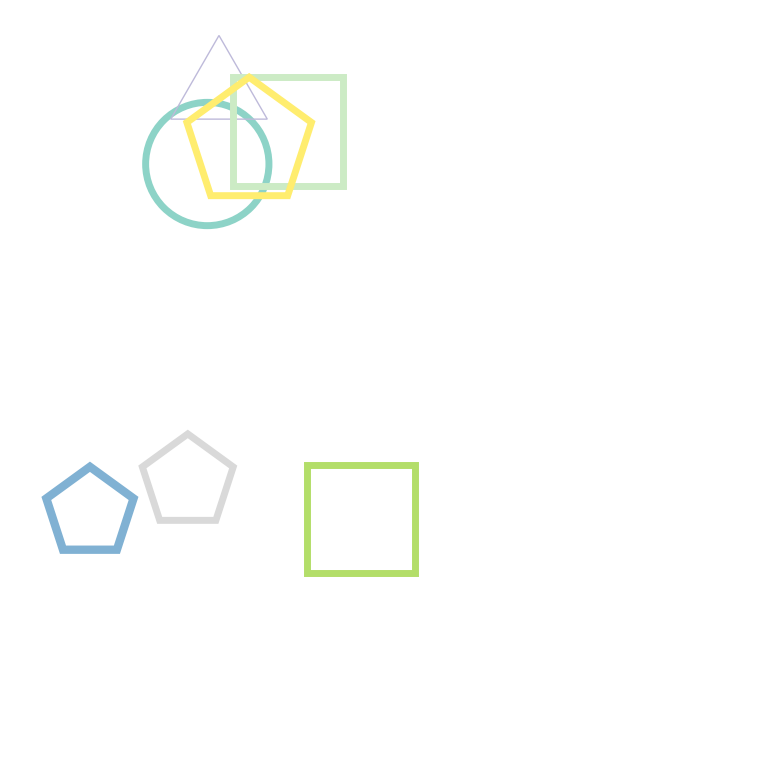[{"shape": "circle", "thickness": 2.5, "radius": 0.4, "center": [0.269, 0.787]}, {"shape": "triangle", "thickness": 0.5, "radius": 0.36, "center": [0.284, 0.881]}, {"shape": "pentagon", "thickness": 3, "radius": 0.3, "center": [0.117, 0.334]}, {"shape": "square", "thickness": 2.5, "radius": 0.35, "center": [0.469, 0.326]}, {"shape": "pentagon", "thickness": 2.5, "radius": 0.31, "center": [0.244, 0.374]}, {"shape": "square", "thickness": 2.5, "radius": 0.36, "center": [0.374, 0.829]}, {"shape": "pentagon", "thickness": 2.5, "radius": 0.43, "center": [0.324, 0.815]}]